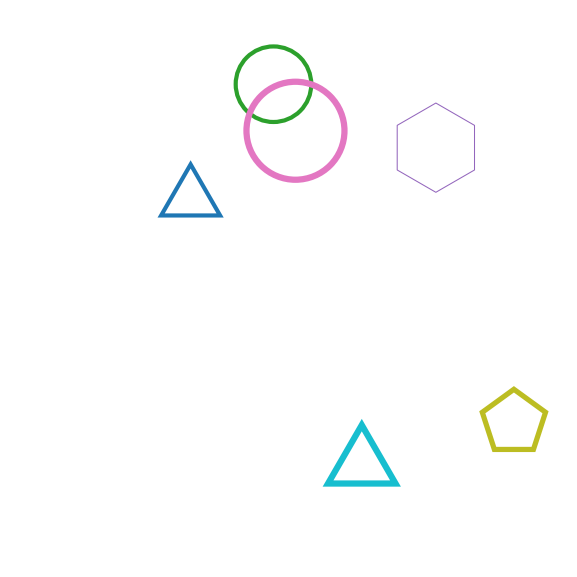[{"shape": "triangle", "thickness": 2, "radius": 0.29, "center": [0.33, 0.656]}, {"shape": "circle", "thickness": 2, "radius": 0.33, "center": [0.474, 0.853]}, {"shape": "hexagon", "thickness": 0.5, "radius": 0.39, "center": [0.755, 0.743]}, {"shape": "circle", "thickness": 3, "radius": 0.42, "center": [0.512, 0.773]}, {"shape": "pentagon", "thickness": 2.5, "radius": 0.29, "center": [0.89, 0.267]}, {"shape": "triangle", "thickness": 3, "radius": 0.34, "center": [0.626, 0.196]}]